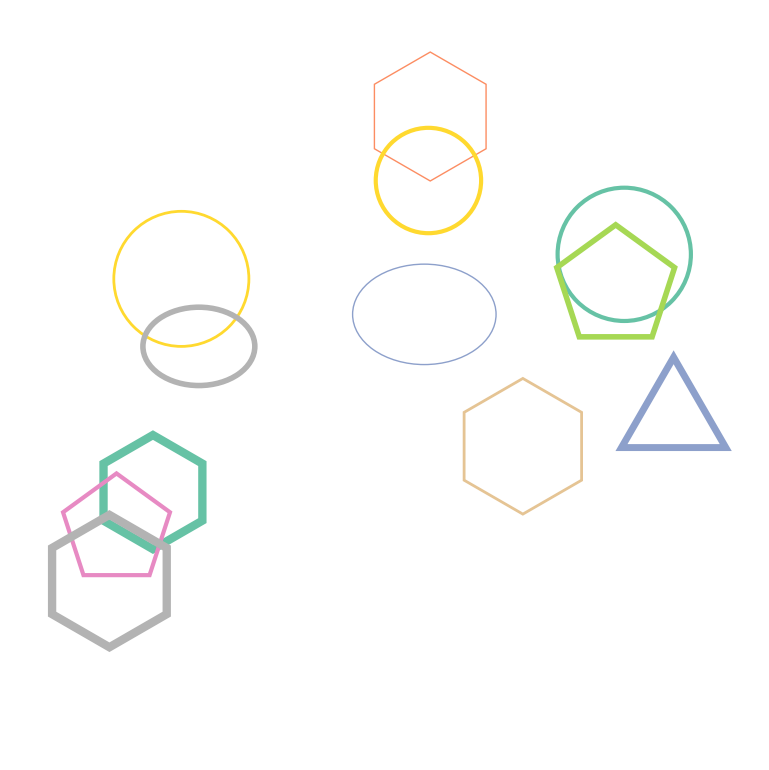[{"shape": "hexagon", "thickness": 3, "radius": 0.37, "center": [0.199, 0.361]}, {"shape": "circle", "thickness": 1.5, "radius": 0.43, "center": [0.811, 0.67]}, {"shape": "hexagon", "thickness": 0.5, "radius": 0.42, "center": [0.559, 0.849]}, {"shape": "triangle", "thickness": 2.5, "radius": 0.39, "center": [0.875, 0.458]}, {"shape": "oval", "thickness": 0.5, "radius": 0.47, "center": [0.551, 0.592]}, {"shape": "pentagon", "thickness": 1.5, "radius": 0.37, "center": [0.151, 0.312]}, {"shape": "pentagon", "thickness": 2, "radius": 0.4, "center": [0.8, 0.628]}, {"shape": "circle", "thickness": 1, "radius": 0.44, "center": [0.236, 0.638]}, {"shape": "circle", "thickness": 1.5, "radius": 0.34, "center": [0.556, 0.766]}, {"shape": "hexagon", "thickness": 1, "radius": 0.44, "center": [0.679, 0.42]}, {"shape": "hexagon", "thickness": 3, "radius": 0.43, "center": [0.142, 0.245]}, {"shape": "oval", "thickness": 2, "radius": 0.36, "center": [0.258, 0.55]}]